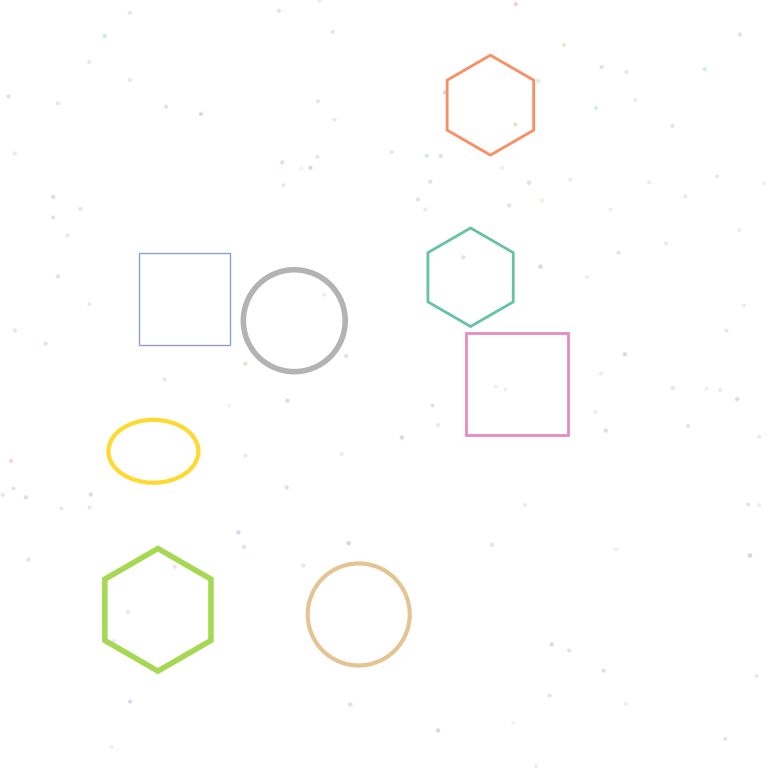[{"shape": "hexagon", "thickness": 1, "radius": 0.32, "center": [0.611, 0.64]}, {"shape": "hexagon", "thickness": 1, "radius": 0.32, "center": [0.637, 0.863]}, {"shape": "square", "thickness": 0.5, "radius": 0.3, "center": [0.24, 0.612]}, {"shape": "square", "thickness": 1, "radius": 0.33, "center": [0.671, 0.501]}, {"shape": "hexagon", "thickness": 2, "radius": 0.4, "center": [0.205, 0.208]}, {"shape": "oval", "thickness": 1.5, "radius": 0.29, "center": [0.199, 0.414]}, {"shape": "circle", "thickness": 1.5, "radius": 0.33, "center": [0.466, 0.202]}, {"shape": "circle", "thickness": 2, "radius": 0.33, "center": [0.382, 0.583]}]